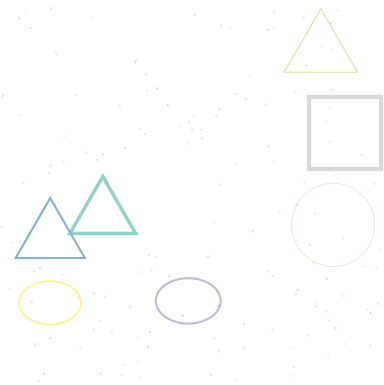[{"shape": "triangle", "thickness": 2.5, "radius": 0.49, "center": [0.267, 0.443]}, {"shape": "oval", "thickness": 1.5, "radius": 0.42, "center": [0.489, 0.218]}, {"shape": "triangle", "thickness": 1.5, "radius": 0.52, "center": [0.13, 0.382]}, {"shape": "triangle", "thickness": 0.5, "radius": 0.55, "center": [0.833, 0.867]}, {"shape": "square", "thickness": 3, "radius": 0.47, "center": [0.896, 0.654]}, {"shape": "circle", "thickness": 0.5, "radius": 0.54, "center": [0.865, 0.416]}, {"shape": "oval", "thickness": 1, "radius": 0.4, "center": [0.13, 0.213]}]